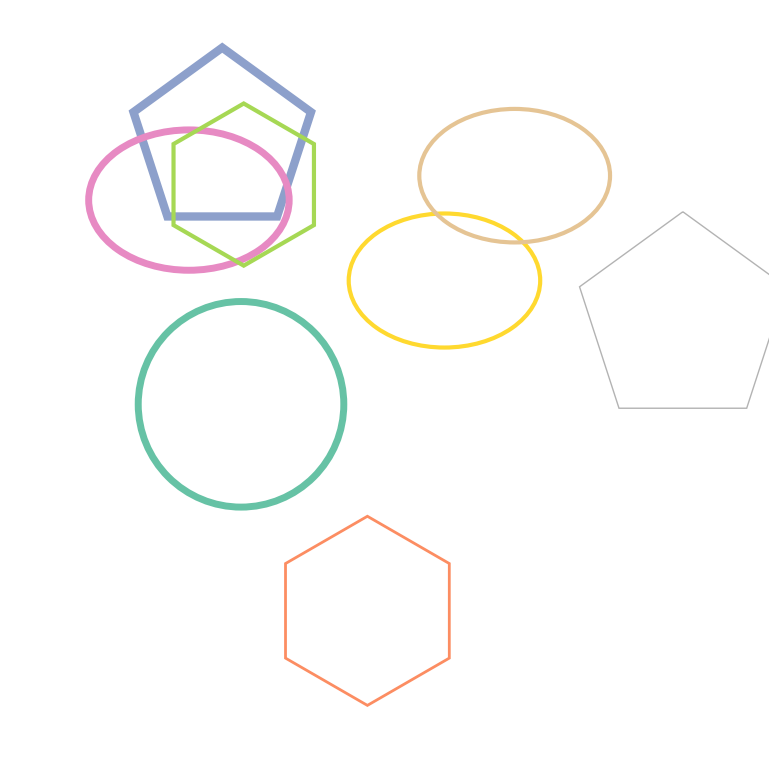[{"shape": "circle", "thickness": 2.5, "radius": 0.67, "center": [0.313, 0.475]}, {"shape": "hexagon", "thickness": 1, "radius": 0.61, "center": [0.477, 0.207]}, {"shape": "pentagon", "thickness": 3, "radius": 0.61, "center": [0.289, 0.817]}, {"shape": "oval", "thickness": 2.5, "radius": 0.65, "center": [0.245, 0.74]}, {"shape": "hexagon", "thickness": 1.5, "radius": 0.53, "center": [0.317, 0.76]}, {"shape": "oval", "thickness": 1.5, "radius": 0.62, "center": [0.577, 0.636]}, {"shape": "oval", "thickness": 1.5, "radius": 0.62, "center": [0.668, 0.772]}, {"shape": "pentagon", "thickness": 0.5, "radius": 0.71, "center": [0.887, 0.584]}]